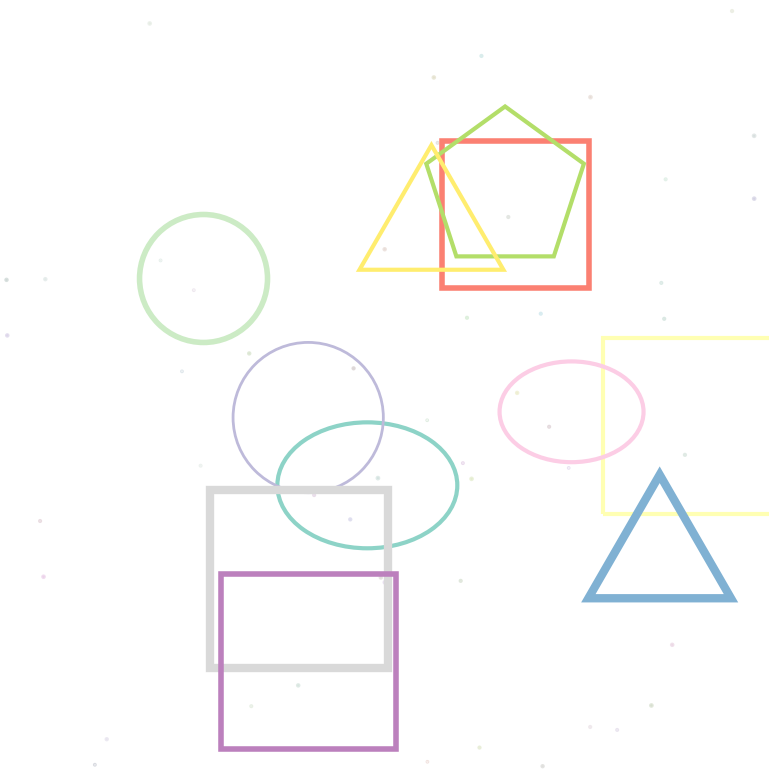[{"shape": "oval", "thickness": 1.5, "radius": 0.58, "center": [0.477, 0.37]}, {"shape": "square", "thickness": 1.5, "radius": 0.57, "center": [0.897, 0.447]}, {"shape": "circle", "thickness": 1, "radius": 0.49, "center": [0.4, 0.458]}, {"shape": "square", "thickness": 2, "radius": 0.48, "center": [0.669, 0.722]}, {"shape": "triangle", "thickness": 3, "radius": 0.53, "center": [0.857, 0.277]}, {"shape": "pentagon", "thickness": 1.5, "radius": 0.54, "center": [0.656, 0.754]}, {"shape": "oval", "thickness": 1.5, "radius": 0.47, "center": [0.742, 0.465]}, {"shape": "square", "thickness": 3, "radius": 0.58, "center": [0.389, 0.248]}, {"shape": "square", "thickness": 2, "radius": 0.57, "center": [0.401, 0.141]}, {"shape": "circle", "thickness": 2, "radius": 0.42, "center": [0.264, 0.638]}, {"shape": "triangle", "thickness": 1.5, "radius": 0.54, "center": [0.56, 0.704]}]